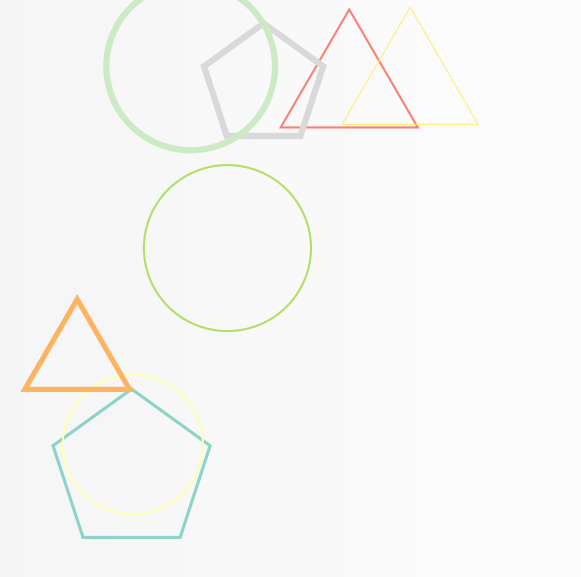[{"shape": "pentagon", "thickness": 1.5, "radius": 0.71, "center": [0.226, 0.183]}, {"shape": "circle", "thickness": 1, "radius": 0.6, "center": [0.228, 0.229]}, {"shape": "triangle", "thickness": 1, "radius": 0.68, "center": [0.601, 0.847]}, {"shape": "triangle", "thickness": 2.5, "radius": 0.52, "center": [0.133, 0.377]}, {"shape": "circle", "thickness": 1, "radius": 0.72, "center": [0.391, 0.57]}, {"shape": "pentagon", "thickness": 3, "radius": 0.54, "center": [0.454, 0.851]}, {"shape": "circle", "thickness": 3, "radius": 0.73, "center": [0.328, 0.884]}, {"shape": "triangle", "thickness": 0.5, "radius": 0.68, "center": [0.706, 0.851]}]